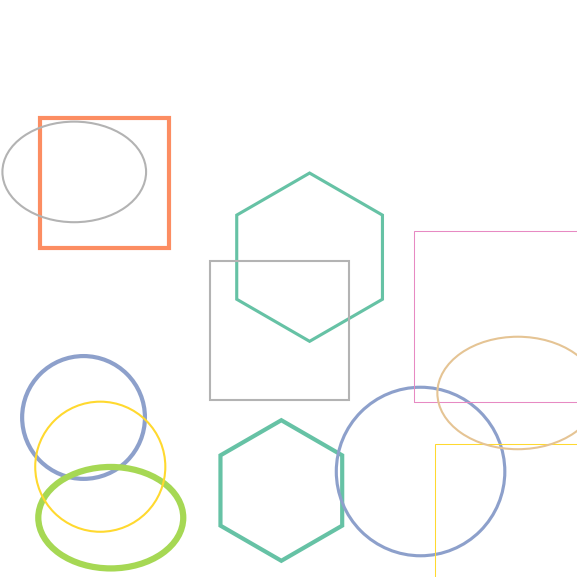[{"shape": "hexagon", "thickness": 1.5, "radius": 0.73, "center": [0.536, 0.554]}, {"shape": "hexagon", "thickness": 2, "radius": 0.61, "center": [0.487, 0.15]}, {"shape": "square", "thickness": 2, "radius": 0.56, "center": [0.181, 0.683]}, {"shape": "circle", "thickness": 2, "radius": 0.53, "center": [0.145, 0.276]}, {"shape": "circle", "thickness": 1.5, "radius": 0.73, "center": [0.728, 0.183]}, {"shape": "square", "thickness": 0.5, "radius": 0.74, "center": [0.865, 0.451]}, {"shape": "oval", "thickness": 3, "radius": 0.63, "center": [0.192, 0.103]}, {"shape": "circle", "thickness": 1, "radius": 0.56, "center": [0.174, 0.191]}, {"shape": "square", "thickness": 0.5, "radius": 0.63, "center": [0.879, 0.105]}, {"shape": "oval", "thickness": 1, "radius": 0.7, "center": [0.896, 0.319]}, {"shape": "square", "thickness": 1, "radius": 0.6, "center": [0.484, 0.427]}, {"shape": "oval", "thickness": 1, "radius": 0.62, "center": [0.129, 0.701]}]